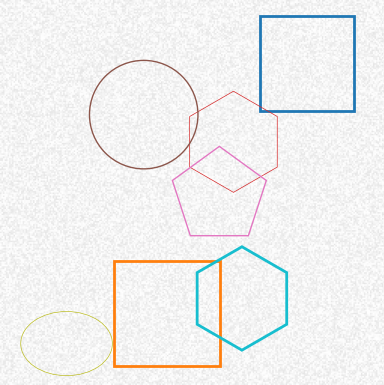[{"shape": "square", "thickness": 2, "radius": 0.61, "center": [0.797, 0.835]}, {"shape": "square", "thickness": 2, "radius": 0.68, "center": [0.434, 0.186]}, {"shape": "hexagon", "thickness": 0.5, "radius": 0.66, "center": [0.606, 0.632]}, {"shape": "circle", "thickness": 1, "radius": 0.7, "center": [0.373, 0.702]}, {"shape": "pentagon", "thickness": 1, "radius": 0.64, "center": [0.57, 0.492]}, {"shape": "oval", "thickness": 0.5, "radius": 0.6, "center": [0.173, 0.108]}, {"shape": "hexagon", "thickness": 2, "radius": 0.67, "center": [0.628, 0.225]}]